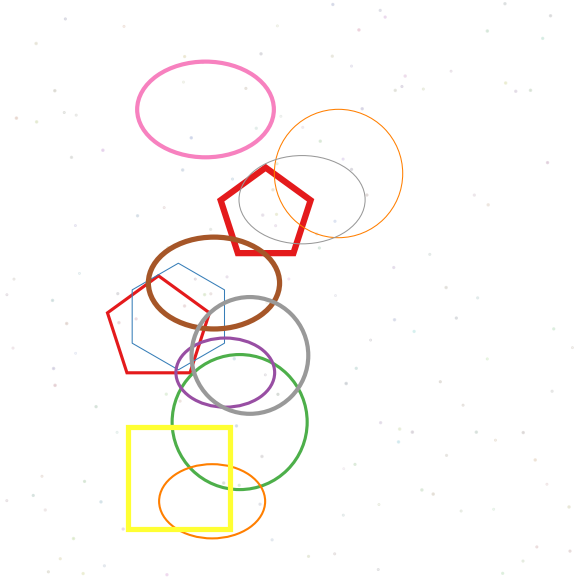[{"shape": "pentagon", "thickness": 3, "radius": 0.41, "center": [0.46, 0.627]}, {"shape": "pentagon", "thickness": 1.5, "radius": 0.46, "center": [0.274, 0.429]}, {"shape": "hexagon", "thickness": 0.5, "radius": 0.46, "center": [0.309, 0.451]}, {"shape": "circle", "thickness": 1.5, "radius": 0.58, "center": [0.415, 0.268]}, {"shape": "oval", "thickness": 1.5, "radius": 0.43, "center": [0.39, 0.354]}, {"shape": "oval", "thickness": 1, "radius": 0.46, "center": [0.367, 0.131]}, {"shape": "circle", "thickness": 0.5, "radius": 0.56, "center": [0.586, 0.699]}, {"shape": "square", "thickness": 2.5, "radius": 0.44, "center": [0.31, 0.172]}, {"shape": "oval", "thickness": 2.5, "radius": 0.57, "center": [0.371, 0.509]}, {"shape": "oval", "thickness": 2, "radius": 0.59, "center": [0.356, 0.81]}, {"shape": "circle", "thickness": 2, "radius": 0.51, "center": [0.433, 0.384]}, {"shape": "oval", "thickness": 0.5, "radius": 0.55, "center": [0.523, 0.653]}]